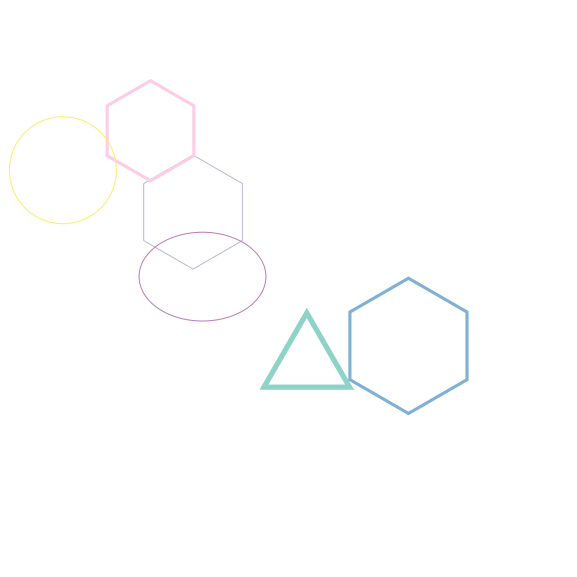[{"shape": "triangle", "thickness": 2.5, "radius": 0.43, "center": [0.531, 0.372]}, {"shape": "hexagon", "thickness": 0.5, "radius": 0.49, "center": [0.334, 0.632]}, {"shape": "hexagon", "thickness": 1.5, "radius": 0.59, "center": [0.707, 0.4]}, {"shape": "hexagon", "thickness": 1.5, "radius": 0.43, "center": [0.261, 0.773]}, {"shape": "oval", "thickness": 0.5, "radius": 0.55, "center": [0.351, 0.52]}, {"shape": "circle", "thickness": 0.5, "radius": 0.46, "center": [0.109, 0.704]}]